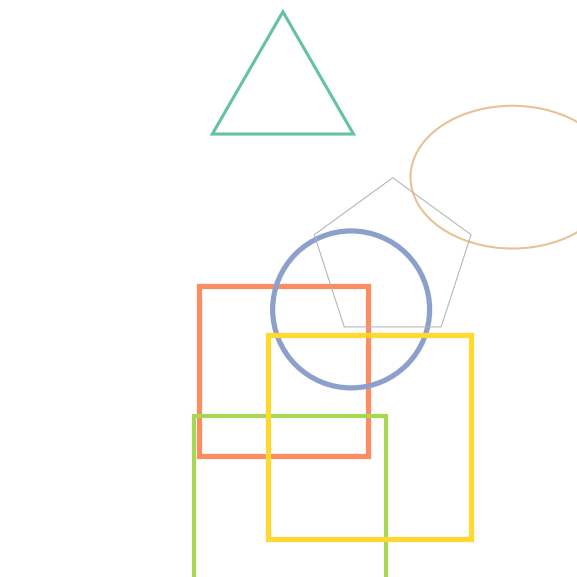[{"shape": "triangle", "thickness": 1.5, "radius": 0.71, "center": [0.49, 0.838]}, {"shape": "square", "thickness": 2.5, "radius": 0.74, "center": [0.491, 0.356]}, {"shape": "circle", "thickness": 2.5, "radius": 0.68, "center": [0.608, 0.463]}, {"shape": "square", "thickness": 2, "radius": 0.83, "center": [0.503, 0.112]}, {"shape": "square", "thickness": 2.5, "radius": 0.88, "center": [0.64, 0.242]}, {"shape": "oval", "thickness": 1, "radius": 0.88, "center": [0.887, 0.692]}, {"shape": "pentagon", "thickness": 0.5, "radius": 0.71, "center": [0.68, 0.549]}]